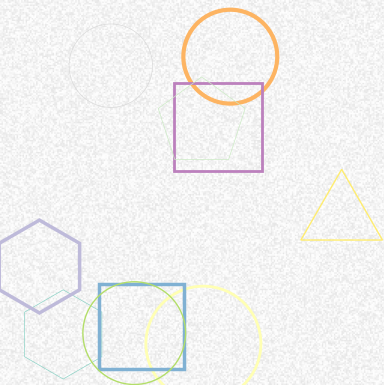[{"shape": "hexagon", "thickness": 0.5, "radius": 0.58, "center": [0.164, 0.131]}, {"shape": "circle", "thickness": 2, "radius": 0.75, "center": [0.528, 0.107]}, {"shape": "hexagon", "thickness": 2.5, "radius": 0.6, "center": [0.102, 0.308]}, {"shape": "square", "thickness": 2.5, "radius": 0.55, "center": [0.367, 0.152]}, {"shape": "circle", "thickness": 3, "radius": 0.61, "center": [0.598, 0.853]}, {"shape": "circle", "thickness": 1, "radius": 0.67, "center": [0.349, 0.135]}, {"shape": "circle", "thickness": 0.5, "radius": 0.54, "center": [0.288, 0.829]}, {"shape": "square", "thickness": 2, "radius": 0.57, "center": [0.566, 0.669]}, {"shape": "pentagon", "thickness": 0.5, "radius": 0.59, "center": [0.524, 0.681]}, {"shape": "triangle", "thickness": 1, "radius": 0.61, "center": [0.887, 0.438]}]